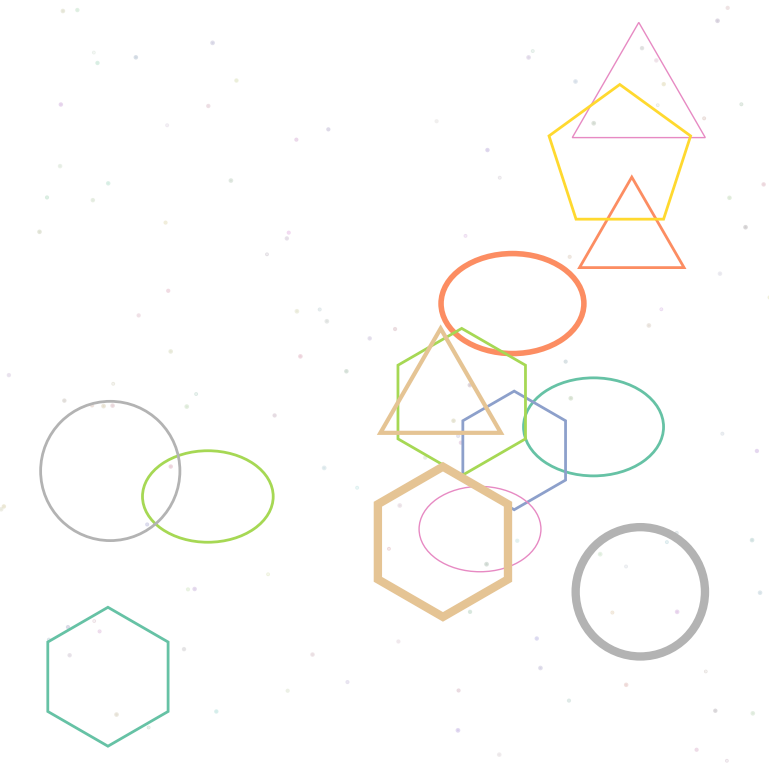[{"shape": "hexagon", "thickness": 1, "radius": 0.45, "center": [0.14, 0.121]}, {"shape": "oval", "thickness": 1, "radius": 0.45, "center": [0.771, 0.446]}, {"shape": "triangle", "thickness": 1, "radius": 0.39, "center": [0.821, 0.692]}, {"shape": "oval", "thickness": 2, "radius": 0.46, "center": [0.666, 0.606]}, {"shape": "hexagon", "thickness": 1, "radius": 0.39, "center": [0.668, 0.415]}, {"shape": "oval", "thickness": 0.5, "radius": 0.4, "center": [0.623, 0.313]}, {"shape": "triangle", "thickness": 0.5, "radius": 0.5, "center": [0.83, 0.871]}, {"shape": "oval", "thickness": 1, "radius": 0.42, "center": [0.27, 0.355]}, {"shape": "hexagon", "thickness": 1, "radius": 0.48, "center": [0.6, 0.478]}, {"shape": "pentagon", "thickness": 1, "radius": 0.48, "center": [0.805, 0.794]}, {"shape": "triangle", "thickness": 1.5, "radius": 0.45, "center": [0.572, 0.483]}, {"shape": "hexagon", "thickness": 3, "radius": 0.49, "center": [0.575, 0.296]}, {"shape": "circle", "thickness": 3, "radius": 0.42, "center": [0.832, 0.231]}, {"shape": "circle", "thickness": 1, "radius": 0.45, "center": [0.143, 0.388]}]